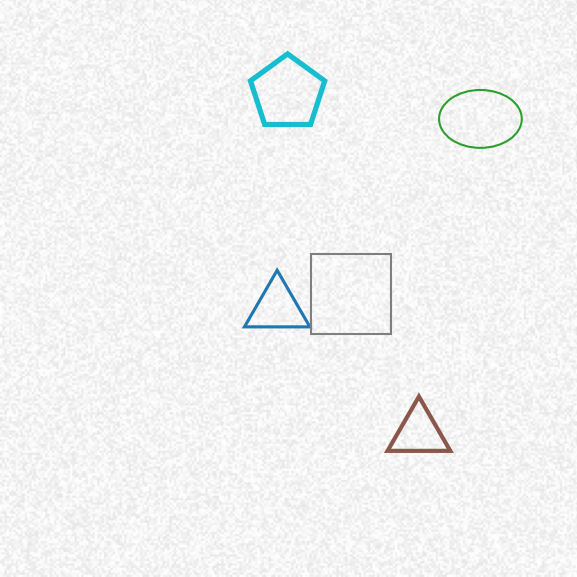[{"shape": "triangle", "thickness": 1.5, "radius": 0.33, "center": [0.48, 0.466]}, {"shape": "oval", "thickness": 1, "radius": 0.36, "center": [0.832, 0.793]}, {"shape": "triangle", "thickness": 2, "radius": 0.31, "center": [0.725, 0.25]}, {"shape": "square", "thickness": 1, "radius": 0.35, "center": [0.608, 0.491]}, {"shape": "pentagon", "thickness": 2.5, "radius": 0.34, "center": [0.498, 0.838]}]